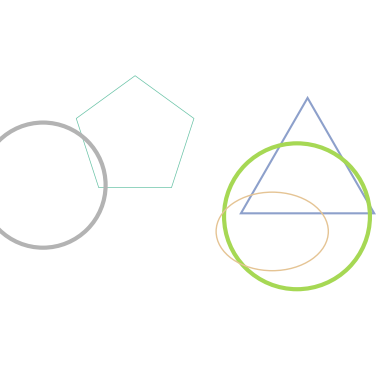[{"shape": "pentagon", "thickness": 0.5, "radius": 0.8, "center": [0.351, 0.643]}, {"shape": "triangle", "thickness": 1.5, "radius": 1.0, "center": [0.799, 0.546]}, {"shape": "circle", "thickness": 3, "radius": 0.95, "center": [0.771, 0.438]}, {"shape": "oval", "thickness": 1, "radius": 0.73, "center": [0.707, 0.399]}, {"shape": "circle", "thickness": 3, "radius": 0.81, "center": [0.112, 0.519]}]